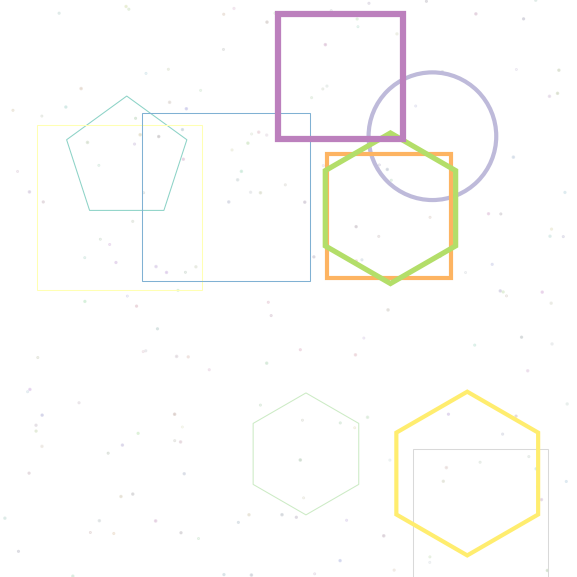[{"shape": "pentagon", "thickness": 0.5, "radius": 0.55, "center": [0.219, 0.723]}, {"shape": "square", "thickness": 0.5, "radius": 0.71, "center": [0.207, 0.639]}, {"shape": "circle", "thickness": 2, "radius": 0.55, "center": [0.749, 0.763]}, {"shape": "square", "thickness": 0.5, "radius": 0.73, "center": [0.391, 0.659]}, {"shape": "square", "thickness": 2, "radius": 0.54, "center": [0.673, 0.625]}, {"shape": "hexagon", "thickness": 2.5, "radius": 0.65, "center": [0.676, 0.639]}, {"shape": "square", "thickness": 0.5, "radius": 0.58, "center": [0.832, 0.106]}, {"shape": "square", "thickness": 3, "radius": 0.54, "center": [0.59, 0.867]}, {"shape": "hexagon", "thickness": 0.5, "radius": 0.53, "center": [0.53, 0.213]}, {"shape": "hexagon", "thickness": 2, "radius": 0.71, "center": [0.809, 0.179]}]